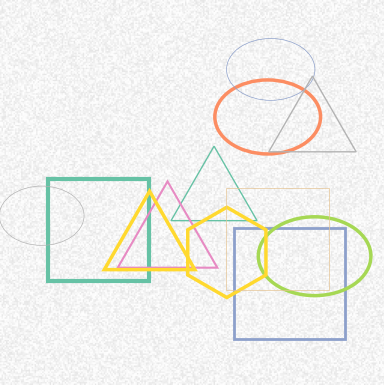[{"shape": "square", "thickness": 3, "radius": 0.66, "center": [0.256, 0.403]}, {"shape": "triangle", "thickness": 1, "radius": 0.64, "center": [0.556, 0.491]}, {"shape": "oval", "thickness": 2.5, "radius": 0.69, "center": [0.695, 0.696]}, {"shape": "oval", "thickness": 0.5, "radius": 0.57, "center": [0.703, 0.82]}, {"shape": "square", "thickness": 2, "radius": 0.72, "center": [0.751, 0.263]}, {"shape": "triangle", "thickness": 1.5, "radius": 0.75, "center": [0.435, 0.379]}, {"shape": "oval", "thickness": 2.5, "radius": 0.73, "center": [0.817, 0.335]}, {"shape": "hexagon", "thickness": 2.5, "radius": 0.59, "center": [0.589, 0.344]}, {"shape": "triangle", "thickness": 2.5, "radius": 0.68, "center": [0.388, 0.368]}, {"shape": "square", "thickness": 0.5, "radius": 0.67, "center": [0.72, 0.379]}, {"shape": "triangle", "thickness": 1, "radius": 0.66, "center": [0.812, 0.671]}, {"shape": "oval", "thickness": 0.5, "radius": 0.55, "center": [0.108, 0.44]}]